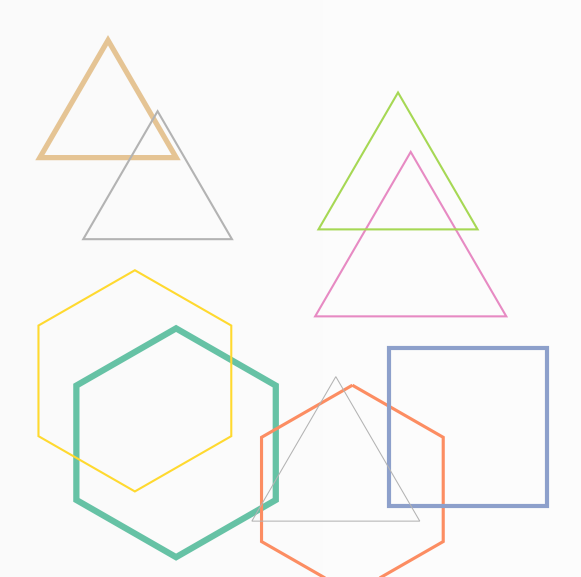[{"shape": "hexagon", "thickness": 3, "radius": 0.99, "center": [0.303, 0.232]}, {"shape": "hexagon", "thickness": 1.5, "radius": 0.9, "center": [0.606, 0.152]}, {"shape": "square", "thickness": 2, "radius": 0.68, "center": [0.805, 0.26]}, {"shape": "triangle", "thickness": 1, "radius": 0.95, "center": [0.707, 0.546]}, {"shape": "triangle", "thickness": 1, "radius": 0.79, "center": [0.685, 0.681]}, {"shape": "hexagon", "thickness": 1, "radius": 0.96, "center": [0.232, 0.34]}, {"shape": "triangle", "thickness": 2.5, "radius": 0.68, "center": [0.186, 0.794]}, {"shape": "triangle", "thickness": 0.5, "radius": 0.83, "center": [0.578, 0.18]}, {"shape": "triangle", "thickness": 1, "radius": 0.74, "center": [0.271, 0.659]}]